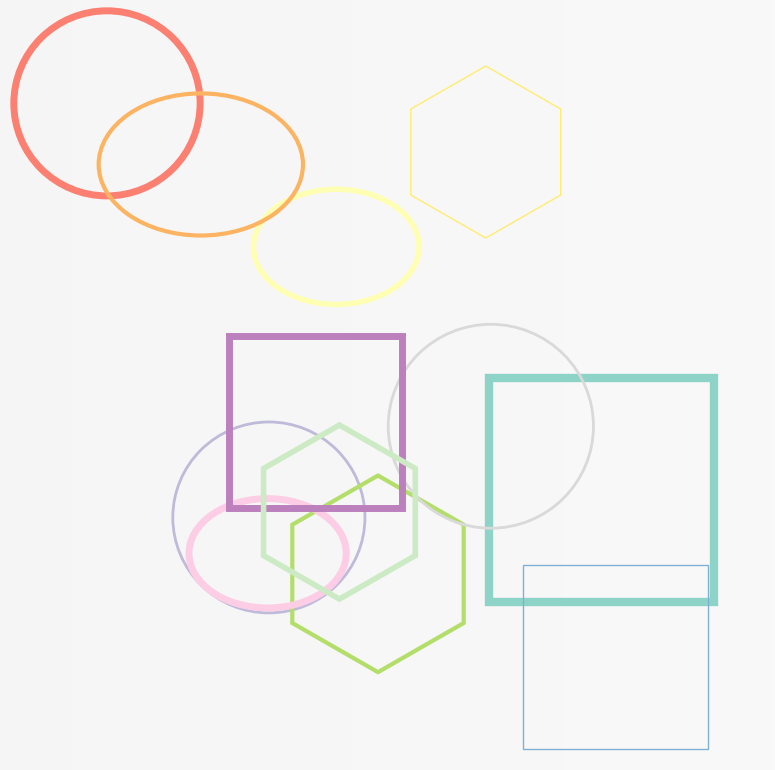[{"shape": "square", "thickness": 3, "radius": 0.73, "center": [0.776, 0.363]}, {"shape": "oval", "thickness": 2, "radius": 0.53, "center": [0.434, 0.679]}, {"shape": "circle", "thickness": 1, "radius": 0.62, "center": [0.347, 0.328]}, {"shape": "circle", "thickness": 2.5, "radius": 0.6, "center": [0.138, 0.866]}, {"shape": "square", "thickness": 0.5, "radius": 0.6, "center": [0.794, 0.147]}, {"shape": "oval", "thickness": 1.5, "radius": 0.66, "center": [0.259, 0.786]}, {"shape": "hexagon", "thickness": 1.5, "radius": 0.64, "center": [0.488, 0.255]}, {"shape": "oval", "thickness": 2.5, "radius": 0.51, "center": [0.345, 0.281]}, {"shape": "circle", "thickness": 1, "radius": 0.66, "center": [0.633, 0.446]}, {"shape": "square", "thickness": 2.5, "radius": 0.56, "center": [0.407, 0.452]}, {"shape": "hexagon", "thickness": 2, "radius": 0.57, "center": [0.438, 0.335]}, {"shape": "hexagon", "thickness": 0.5, "radius": 0.56, "center": [0.627, 0.803]}]